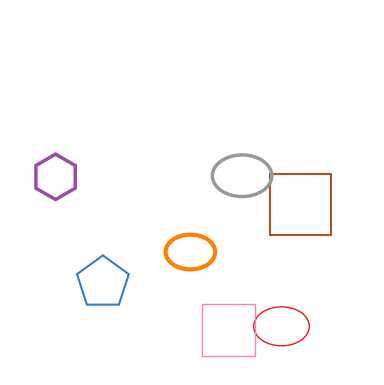[{"shape": "oval", "thickness": 1, "radius": 0.36, "center": [0.731, 0.152]}, {"shape": "pentagon", "thickness": 1.5, "radius": 0.35, "center": [0.267, 0.266]}, {"shape": "hexagon", "thickness": 2.5, "radius": 0.29, "center": [0.144, 0.541]}, {"shape": "oval", "thickness": 3, "radius": 0.32, "center": [0.495, 0.345]}, {"shape": "square", "thickness": 1.5, "radius": 0.4, "center": [0.78, 0.468]}, {"shape": "square", "thickness": 1, "radius": 0.34, "center": [0.593, 0.143]}, {"shape": "oval", "thickness": 2.5, "radius": 0.39, "center": [0.629, 0.544]}]